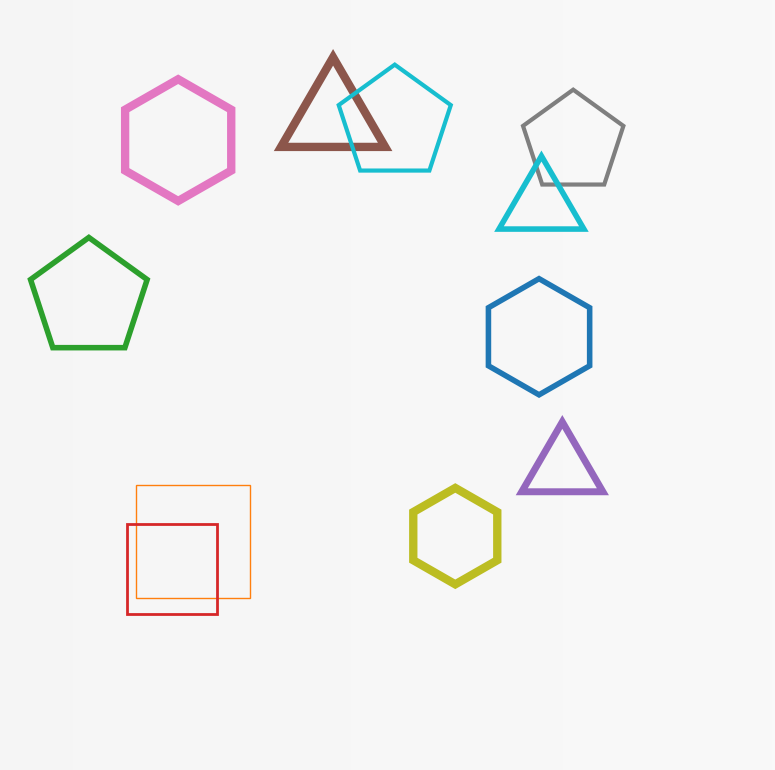[{"shape": "hexagon", "thickness": 2, "radius": 0.38, "center": [0.696, 0.563]}, {"shape": "square", "thickness": 0.5, "radius": 0.37, "center": [0.249, 0.297]}, {"shape": "pentagon", "thickness": 2, "radius": 0.4, "center": [0.115, 0.612]}, {"shape": "square", "thickness": 1, "radius": 0.29, "center": [0.221, 0.261]}, {"shape": "triangle", "thickness": 2.5, "radius": 0.3, "center": [0.726, 0.392]}, {"shape": "triangle", "thickness": 3, "radius": 0.39, "center": [0.43, 0.848]}, {"shape": "hexagon", "thickness": 3, "radius": 0.4, "center": [0.23, 0.818]}, {"shape": "pentagon", "thickness": 1.5, "radius": 0.34, "center": [0.74, 0.815]}, {"shape": "hexagon", "thickness": 3, "radius": 0.31, "center": [0.587, 0.304]}, {"shape": "triangle", "thickness": 2, "radius": 0.32, "center": [0.699, 0.734]}, {"shape": "pentagon", "thickness": 1.5, "radius": 0.38, "center": [0.509, 0.84]}]